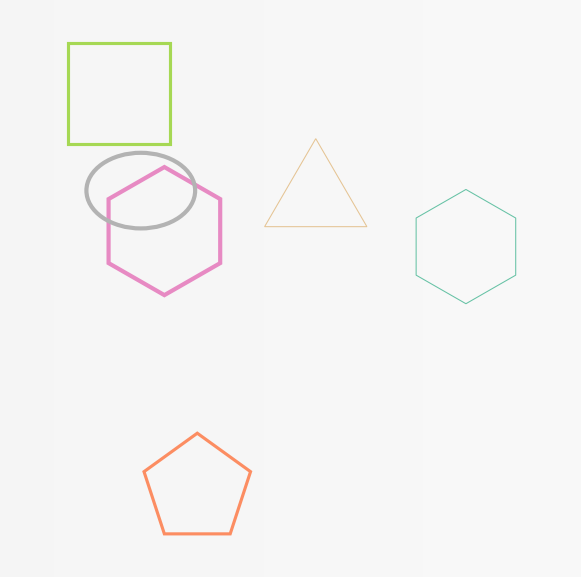[{"shape": "hexagon", "thickness": 0.5, "radius": 0.49, "center": [0.802, 0.572]}, {"shape": "pentagon", "thickness": 1.5, "radius": 0.48, "center": [0.339, 0.153]}, {"shape": "hexagon", "thickness": 2, "radius": 0.55, "center": [0.283, 0.599]}, {"shape": "square", "thickness": 1.5, "radius": 0.44, "center": [0.205, 0.837]}, {"shape": "triangle", "thickness": 0.5, "radius": 0.51, "center": [0.543, 0.657]}, {"shape": "oval", "thickness": 2, "radius": 0.47, "center": [0.242, 0.669]}]